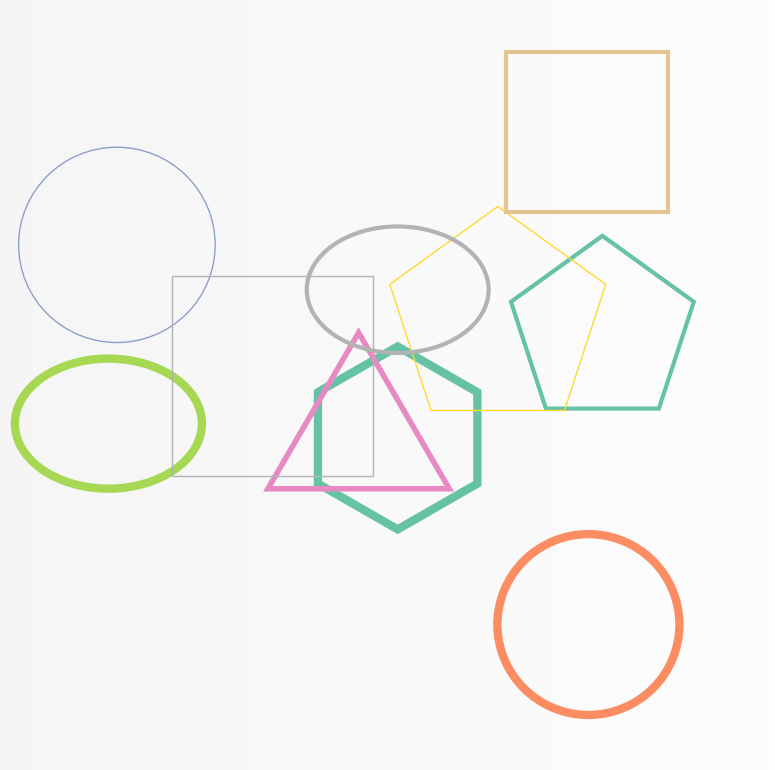[{"shape": "pentagon", "thickness": 1.5, "radius": 0.62, "center": [0.777, 0.57]}, {"shape": "hexagon", "thickness": 3, "radius": 0.59, "center": [0.513, 0.431]}, {"shape": "circle", "thickness": 3, "radius": 0.59, "center": [0.759, 0.189]}, {"shape": "circle", "thickness": 0.5, "radius": 0.63, "center": [0.151, 0.682]}, {"shape": "triangle", "thickness": 2, "radius": 0.68, "center": [0.463, 0.433]}, {"shape": "oval", "thickness": 3, "radius": 0.6, "center": [0.14, 0.45]}, {"shape": "pentagon", "thickness": 0.5, "radius": 0.73, "center": [0.642, 0.585]}, {"shape": "square", "thickness": 1.5, "radius": 0.52, "center": [0.757, 0.828]}, {"shape": "oval", "thickness": 1.5, "radius": 0.59, "center": [0.513, 0.624]}, {"shape": "square", "thickness": 0.5, "radius": 0.65, "center": [0.351, 0.512]}]